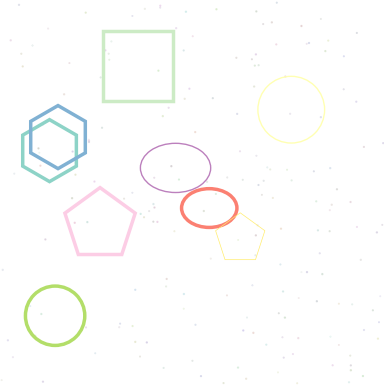[{"shape": "hexagon", "thickness": 2.5, "radius": 0.4, "center": [0.129, 0.609]}, {"shape": "circle", "thickness": 1, "radius": 0.43, "center": [0.757, 0.715]}, {"shape": "oval", "thickness": 2.5, "radius": 0.36, "center": [0.544, 0.46]}, {"shape": "hexagon", "thickness": 2.5, "radius": 0.41, "center": [0.151, 0.644]}, {"shape": "circle", "thickness": 2.5, "radius": 0.39, "center": [0.143, 0.18]}, {"shape": "pentagon", "thickness": 2.5, "radius": 0.48, "center": [0.26, 0.417]}, {"shape": "oval", "thickness": 1, "radius": 0.46, "center": [0.456, 0.564]}, {"shape": "square", "thickness": 2.5, "radius": 0.45, "center": [0.358, 0.829]}, {"shape": "pentagon", "thickness": 0.5, "radius": 0.34, "center": [0.624, 0.38]}]